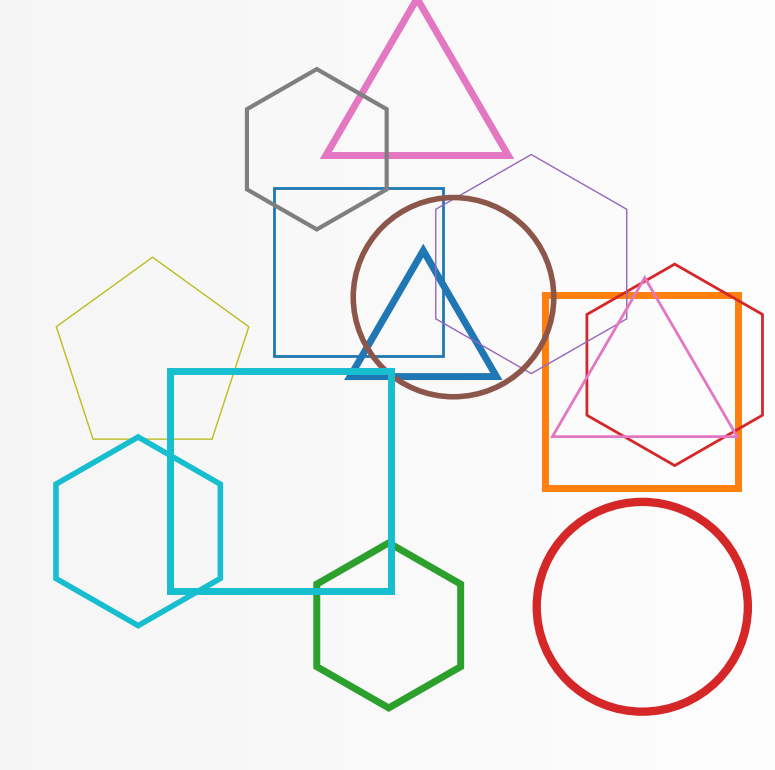[{"shape": "triangle", "thickness": 2.5, "radius": 0.55, "center": [0.546, 0.565]}, {"shape": "square", "thickness": 1, "radius": 0.54, "center": [0.463, 0.647]}, {"shape": "square", "thickness": 2.5, "radius": 0.63, "center": [0.828, 0.492]}, {"shape": "hexagon", "thickness": 2.5, "radius": 0.54, "center": [0.502, 0.188]}, {"shape": "hexagon", "thickness": 1, "radius": 0.65, "center": [0.871, 0.526]}, {"shape": "circle", "thickness": 3, "radius": 0.68, "center": [0.829, 0.212]}, {"shape": "hexagon", "thickness": 0.5, "radius": 0.71, "center": [0.685, 0.657]}, {"shape": "circle", "thickness": 2, "radius": 0.65, "center": [0.585, 0.614]}, {"shape": "triangle", "thickness": 1, "radius": 0.69, "center": [0.832, 0.502]}, {"shape": "triangle", "thickness": 2.5, "radius": 0.68, "center": [0.538, 0.866]}, {"shape": "hexagon", "thickness": 1.5, "radius": 0.52, "center": [0.409, 0.806]}, {"shape": "pentagon", "thickness": 0.5, "radius": 0.65, "center": [0.197, 0.535]}, {"shape": "square", "thickness": 2.5, "radius": 0.71, "center": [0.362, 0.376]}, {"shape": "hexagon", "thickness": 2, "radius": 0.61, "center": [0.178, 0.31]}]